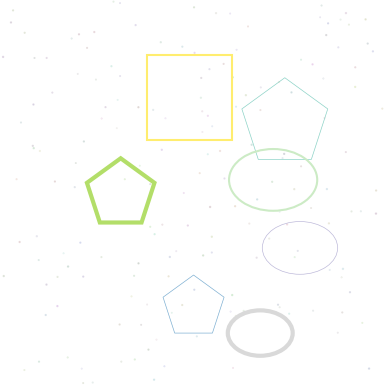[{"shape": "pentagon", "thickness": 0.5, "radius": 0.59, "center": [0.74, 0.681]}, {"shape": "oval", "thickness": 0.5, "radius": 0.49, "center": [0.779, 0.356]}, {"shape": "pentagon", "thickness": 0.5, "radius": 0.42, "center": [0.503, 0.202]}, {"shape": "pentagon", "thickness": 3, "radius": 0.46, "center": [0.313, 0.497]}, {"shape": "oval", "thickness": 3, "radius": 0.42, "center": [0.676, 0.135]}, {"shape": "oval", "thickness": 1.5, "radius": 0.57, "center": [0.709, 0.533]}, {"shape": "square", "thickness": 1.5, "radius": 0.55, "center": [0.491, 0.746]}]